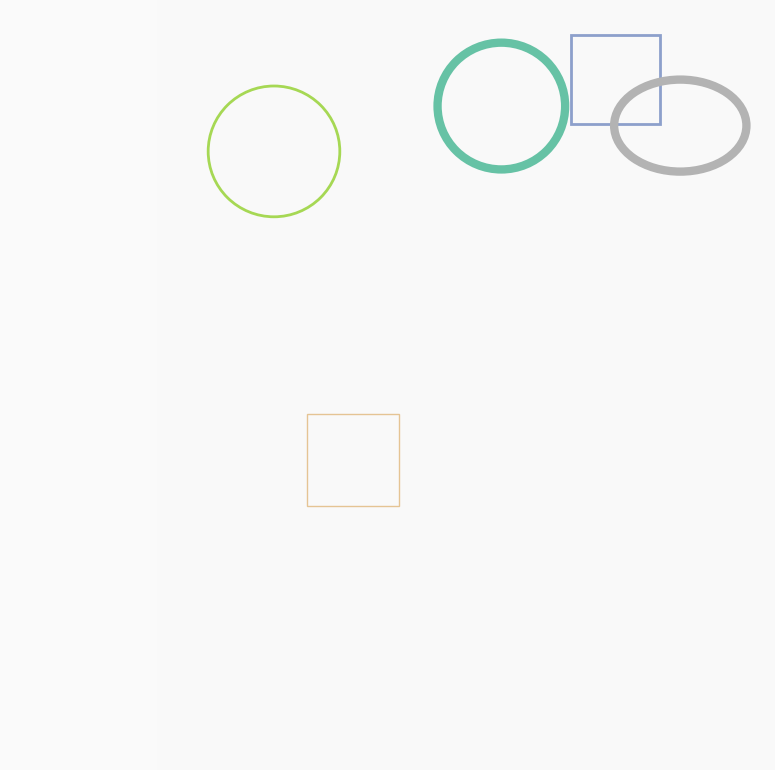[{"shape": "circle", "thickness": 3, "radius": 0.41, "center": [0.647, 0.862]}, {"shape": "square", "thickness": 1, "radius": 0.29, "center": [0.794, 0.897]}, {"shape": "circle", "thickness": 1, "radius": 0.42, "center": [0.354, 0.803]}, {"shape": "square", "thickness": 0.5, "radius": 0.3, "center": [0.456, 0.402]}, {"shape": "oval", "thickness": 3, "radius": 0.43, "center": [0.878, 0.837]}]